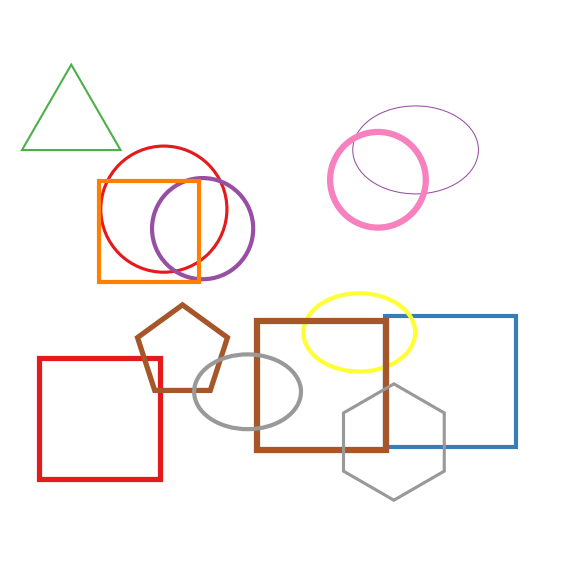[{"shape": "circle", "thickness": 1.5, "radius": 0.55, "center": [0.284, 0.637]}, {"shape": "square", "thickness": 2.5, "radius": 0.52, "center": [0.173, 0.275]}, {"shape": "square", "thickness": 2, "radius": 0.57, "center": [0.781, 0.338]}, {"shape": "triangle", "thickness": 1, "radius": 0.49, "center": [0.123, 0.789]}, {"shape": "circle", "thickness": 2, "radius": 0.44, "center": [0.351, 0.603]}, {"shape": "oval", "thickness": 0.5, "radius": 0.54, "center": [0.72, 0.74]}, {"shape": "square", "thickness": 2, "radius": 0.44, "center": [0.258, 0.598]}, {"shape": "oval", "thickness": 2, "radius": 0.48, "center": [0.622, 0.424]}, {"shape": "square", "thickness": 3, "radius": 0.56, "center": [0.556, 0.332]}, {"shape": "pentagon", "thickness": 2.5, "radius": 0.41, "center": [0.316, 0.389]}, {"shape": "circle", "thickness": 3, "radius": 0.41, "center": [0.654, 0.688]}, {"shape": "hexagon", "thickness": 1.5, "radius": 0.5, "center": [0.682, 0.234]}, {"shape": "oval", "thickness": 2, "radius": 0.46, "center": [0.429, 0.321]}]